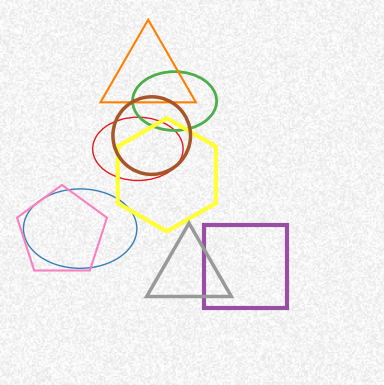[{"shape": "oval", "thickness": 1, "radius": 0.59, "center": [0.358, 0.613]}, {"shape": "oval", "thickness": 1, "radius": 0.74, "center": [0.208, 0.406]}, {"shape": "oval", "thickness": 2, "radius": 0.55, "center": [0.453, 0.738]}, {"shape": "square", "thickness": 3, "radius": 0.54, "center": [0.638, 0.307]}, {"shape": "triangle", "thickness": 1.5, "radius": 0.72, "center": [0.385, 0.806]}, {"shape": "hexagon", "thickness": 3, "radius": 0.74, "center": [0.433, 0.546]}, {"shape": "circle", "thickness": 2.5, "radius": 0.5, "center": [0.394, 0.648]}, {"shape": "pentagon", "thickness": 1.5, "radius": 0.61, "center": [0.161, 0.397]}, {"shape": "triangle", "thickness": 2.5, "radius": 0.64, "center": [0.491, 0.293]}]